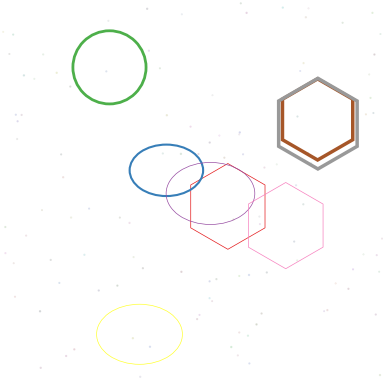[{"shape": "hexagon", "thickness": 0.5, "radius": 0.56, "center": [0.592, 0.464]}, {"shape": "oval", "thickness": 1.5, "radius": 0.48, "center": [0.432, 0.558]}, {"shape": "circle", "thickness": 2, "radius": 0.48, "center": [0.284, 0.825]}, {"shape": "oval", "thickness": 0.5, "radius": 0.58, "center": [0.547, 0.498]}, {"shape": "oval", "thickness": 0.5, "radius": 0.56, "center": [0.362, 0.132]}, {"shape": "hexagon", "thickness": 2.5, "radius": 0.53, "center": [0.825, 0.69]}, {"shape": "hexagon", "thickness": 0.5, "radius": 0.56, "center": [0.742, 0.414]}, {"shape": "hexagon", "thickness": 2.5, "radius": 0.59, "center": [0.826, 0.679]}]